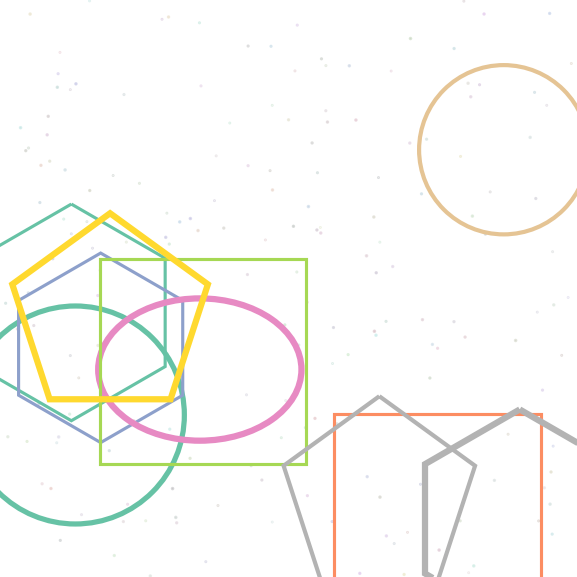[{"shape": "circle", "thickness": 2.5, "radius": 0.94, "center": [0.13, 0.281]}, {"shape": "hexagon", "thickness": 1.5, "radius": 0.94, "center": [0.124, 0.458]}, {"shape": "square", "thickness": 1.5, "radius": 0.9, "center": [0.758, 0.103]}, {"shape": "hexagon", "thickness": 1.5, "radius": 0.82, "center": [0.174, 0.397]}, {"shape": "oval", "thickness": 3, "radius": 0.88, "center": [0.346, 0.359]}, {"shape": "square", "thickness": 1.5, "radius": 0.89, "center": [0.351, 0.374]}, {"shape": "pentagon", "thickness": 3, "radius": 0.89, "center": [0.191, 0.452]}, {"shape": "circle", "thickness": 2, "radius": 0.73, "center": [0.872, 0.74]}, {"shape": "hexagon", "thickness": 3, "radius": 0.95, "center": [0.9, 0.101]}, {"shape": "pentagon", "thickness": 2, "radius": 0.87, "center": [0.657, 0.139]}]